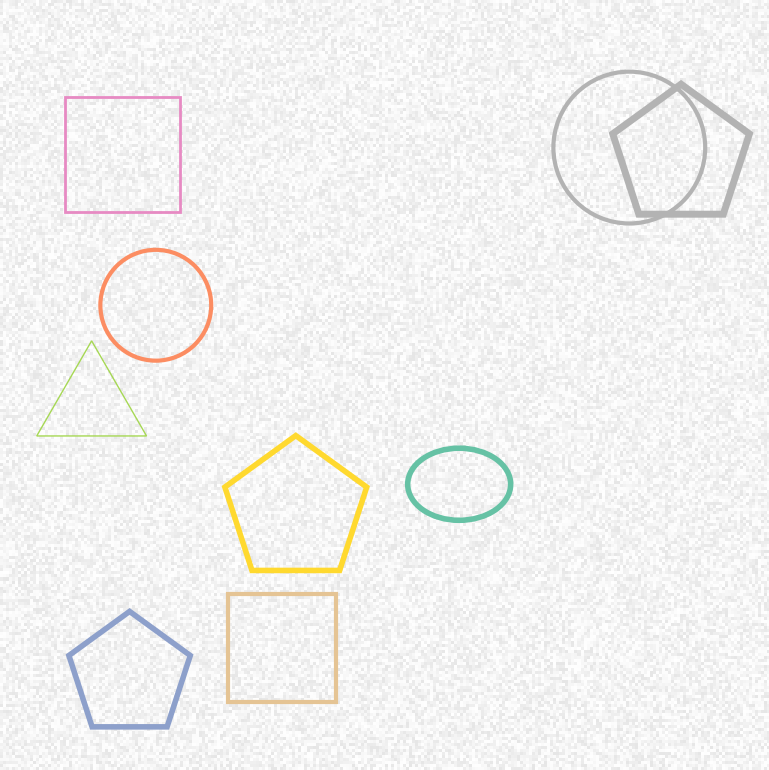[{"shape": "oval", "thickness": 2, "radius": 0.33, "center": [0.596, 0.371]}, {"shape": "circle", "thickness": 1.5, "radius": 0.36, "center": [0.202, 0.604]}, {"shape": "pentagon", "thickness": 2, "radius": 0.41, "center": [0.168, 0.123]}, {"shape": "square", "thickness": 1, "radius": 0.37, "center": [0.159, 0.799]}, {"shape": "triangle", "thickness": 0.5, "radius": 0.41, "center": [0.119, 0.475]}, {"shape": "pentagon", "thickness": 2, "radius": 0.48, "center": [0.384, 0.337]}, {"shape": "square", "thickness": 1.5, "radius": 0.35, "center": [0.366, 0.159]}, {"shape": "circle", "thickness": 1.5, "radius": 0.49, "center": [0.817, 0.808]}, {"shape": "pentagon", "thickness": 2.5, "radius": 0.47, "center": [0.884, 0.797]}]